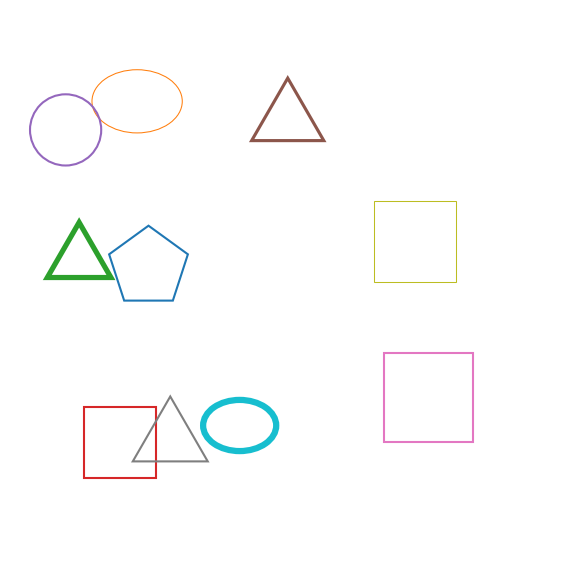[{"shape": "pentagon", "thickness": 1, "radius": 0.36, "center": [0.257, 0.537]}, {"shape": "oval", "thickness": 0.5, "radius": 0.39, "center": [0.237, 0.824]}, {"shape": "triangle", "thickness": 2.5, "radius": 0.32, "center": [0.137, 0.55]}, {"shape": "square", "thickness": 1, "radius": 0.31, "center": [0.207, 0.233]}, {"shape": "circle", "thickness": 1, "radius": 0.31, "center": [0.114, 0.774]}, {"shape": "triangle", "thickness": 1.5, "radius": 0.36, "center": [0.498, 0.792]}, {"shape": "square", "thickness": 1, "radius": 0.38, "center": [0.742, 0.311]}, {"shape": "triangle", "thickness": 1, "radius": 0.37, "center": [0.295, 0.238]}, {"shape": "square", "thickness": 0.5, "radius": 0.35, "center": [0.719, 0.581]}, {"shape": "oval", "thickness": 3, "radius": 0.32, "center": [0.415, 0.262]}]